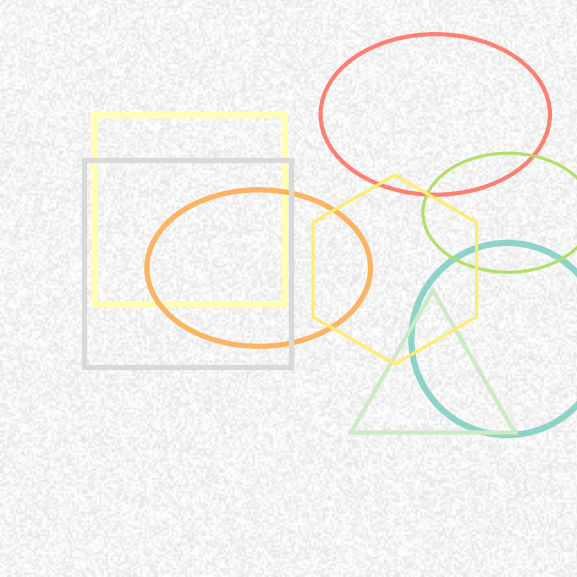[{"shape": "circle", "thickness": 3, "radius": 0.83, "center": [0.879, 0.412]}, {"shape": "square", "thickness": 3, "radius": 0.82, "center": [0.329, 0.636]}, {"shape": "oval", "thickness": 2, "radius": 0.99, "center": [0.754, 0.801]}, {"shape": "oval", "thickness": 2.5, "radius": 0.97, "center": [0.448, 0.535]}, {"shape": "oval", "thickness": 1.5, "radius": 0.74, "center": [0.88, 0.631]}, {"shape": "square", "thickness": 2.5, "radius": 0.9, "center": [0.325, 0.542]}, {"shape": "triangle", "thickness": 2, "radius": 0.82, "center": [0.75, 0.332]}, {"shape": "hexagon", "thickness": 1.5, "radius": 0.82, "center": [0.684, 0.532]}]